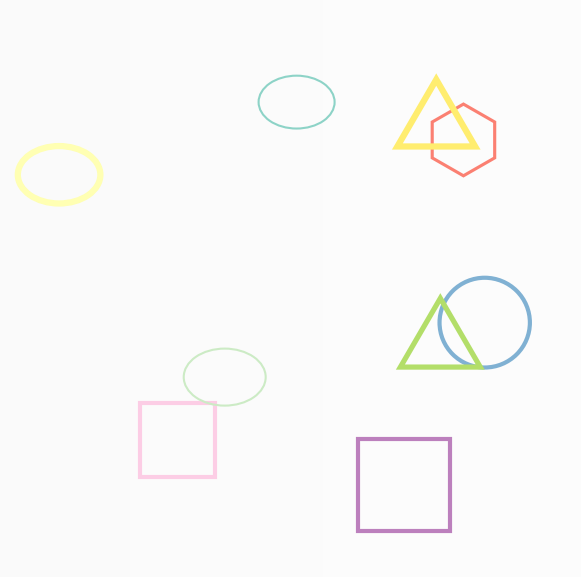[{"shape": "oval", "thickness": 1, "radius": 0.33, "center": [0.51, 0.822]}, {"shape": "oval", "thickness": 3, "radius": 0.36, "center": [0.102, 0.697]}, {"shape": "hexagon", "thickness": 1.5, "radius": 0.31, "center": [0.797, 0.757]}, {"shape": "circle", "thickness": 2, "radius": 0.39, "center": [0.834, 0.44]}, {"shape": "triangle", "thickness": 2.5, "radius": 0.4, "center": [0.758, 0.403]}, {"shape": "square", "thickness": 2, "radius": 0.32, "center": [0.306, 0.237]}, {"shape": "square", "thickness": 2, "radius": 0.4, "center": [0.695, 0.159]}, {"shape": "oval", "thickness": 1, "radius": 0.35, "center": [0.387, 0.346]}, {"shape": "triangle", "thickness": 3, "radius": 0.39, "center": [0.751, 0.784]}]